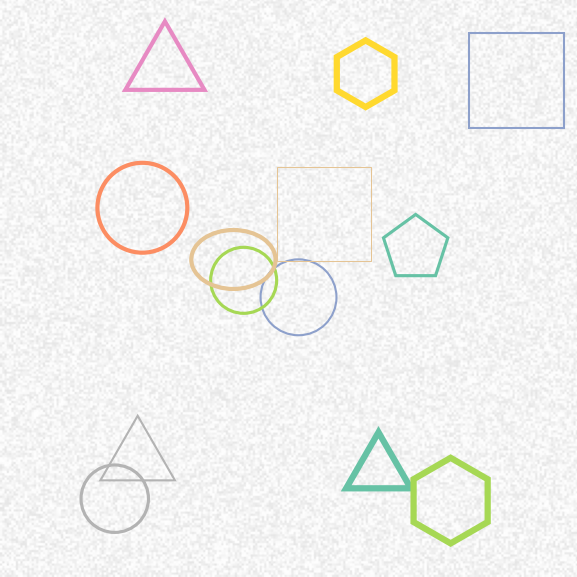[{"shape": "pentagon", "thickness": 1.5, "radius": 0.29, "center": [0.72, 0.569]}, {"shape": "triangle", "thickness": 3, "radius": 0.32, "center": [0.655, 0.186]}, {"shape": "circle", "thickness": 2, "radius": 0.39, "center": [0.247, 0.639]}, {"shape": "square", "thickness": 1, "radius": 0.41, "center": [0.894, 0.86]}, {"shape": "circle", "thickness": 1, "radius": 0.33, "center": [0.517, 0.484]}, {"shape": "triangle", "thickness": 2, "radius": 0.4, "center": [0.286, 0.883]}, {"shape": "hexagon", "thickness": 3, "radius": 0.37, "center": [0.78, 0.132]}, {"shape": "circle", "thickness": 1.5, "radius": 0.29, "center": [0.422, 0.514]}, {"shape": "hexagon", "thickness": 3, "radius": 0.29, "center": [0.633, 0.872]}, {"shape": "oval", "thickness": 2, "radius": 0.36, "center": [0.404, 0.55]}, {"shape": "square", "thickness": 0.5, "radius": 0.41, "center": [0.562, 0.629]}, {"shape": "circle", "thickness": 1.5, "radius": 0.29, "center": [0.199, 0.136]}, {"shape": "triangle", "thickness": 1, "radius": 0.37, "center": [0.238, 0.205]}]